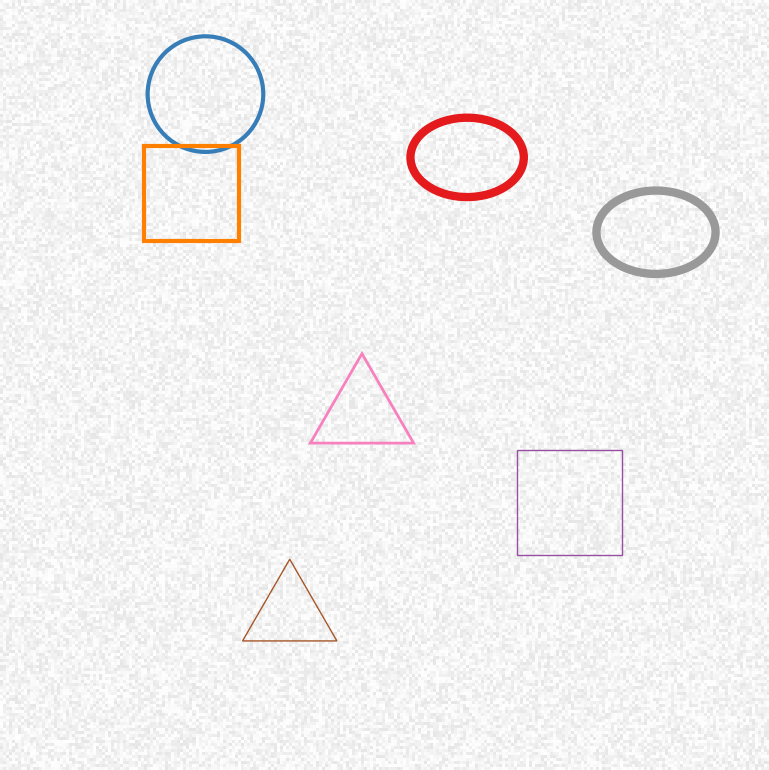[{"shape": "oval", "thickness": 3, "radius": 0.37, "center": [0.607, 0.796]}, {"shape": "circle", "thickness": 1.5, "radius": 0.38, "center": [0.267, 0.878]}, {"shape": "square", "thickness": 0.5, "radius": 0.34, "center": [0.74, 0.347]}, {"shape": "square", "thickness": 1.5, "radius": 0.31, "center": [0.248, 0.749]}, {"shape": "triangle", "thickness": 0.5, "radius": 0.35, "center": [0.376, 0.203]}, {"shape": "triangle", "thickness": 1, "radius": 0.39, "center": [0.47, 0.463]}, {"shape": "oval", "thickness": 3, "radius": 0.39, "center": [0.852, 0.698]}]